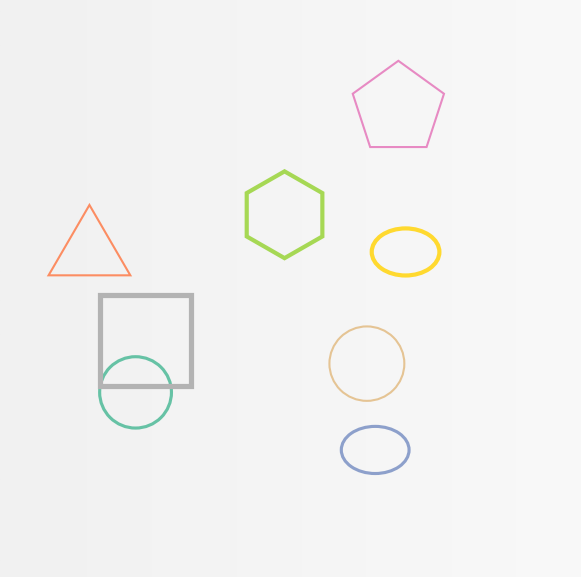[{"shape": "circle", "thickness": 1.5, "radius": 0.31, "center": [0.233, 0.32]}, {"shape": "triangle", "thickness": 1, "radius": 0.41, "center": [0.154, 0.563]}, {"shape": "oval", "thickness": 1.5, "radius": 0.29, "center": [0.645, 0.22]}, {"shape": "pentagon", "thickness": 1, "radius": 0.41, "center": [0.685, 0.811]}, {"shape": "hexagon", "thickness": 2, "radius": 0.38, "center": [0.49, 0.627]}, {"shape": "oval", "thickness": 2, "radius": 0.29, "center": [0.698, 0.563]}, {"shape": "circle", "thickness": 1, "radius": 0.32, "center": [0.631, 0.369]}, {"shape": "square", "thickness": 2.5, "radius": 0.39, "center": [0.25, 0.41]}]